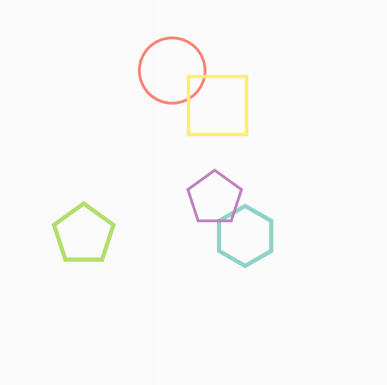[{"shape": "hexagon", "thickness": 3, "radius": 0.39, "center": [0.633, 0.387]}, {"shape": "circle", "thickness": 2, "radius": 0.42, "center": [0.444, 0.817]}, {"shape": "pentagon", "thickness": 3, "radius": 0.4, "center": [0.216, 0.391]}, {"shape": "pentagon", "thickness": 2, "radius": 0.36, "center": [0.554, 0.485]}, {"shape": "square", "thickness": 2.5, "radius": 0.38, "center": [0.56, 0.728]}]